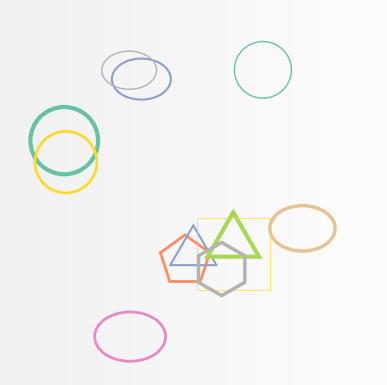[{"shape": "circle", "thickness": 1, "radius": 0.37, "center": [0.678, 0.819]}, {"shape": "circle", "thickness": 3, "radius": 0.44, "center": [0.166, 0.635]}, {"shape": "pentagon", "thickness": 2, "radius": 0.33, "center": [0.478, 0.323]}, {"shape": "triangle", "thickness": 1.5, "radius": 0.34, "center": [0.499, 0.346]}, {"shape": "oval", "thickness": 1.5, "radius": 0.38, "center": [0.365, 0.795]}, {"shape": "oval", "thickness": 2, "radius": 0.46, "center": [0.336, 0.126]}, {"shape": "triangle", "thickness": 3, "radius": 0.38, "center": [0.602, 0.372]}, {"shape": "circle", "thickness": 2, "radius": 0.4, "center": [0.17, 0.579]}, {"shape": "square", "thickness": 0.5, "radius": 0.47, "center": [0.603, 0.339]}, {"shape": "oval", "thickness": 2.5, "radius": 0.42, "center": [0.781, 0.407]}, {"shape": "hexagon", "thickness": 2.5, "radius": 0.34, "center": [0.572, 0.301]}, {"shape": "oval", "thickness": 1, "radius": 0.35, "center": [0.333, 0.818]}]